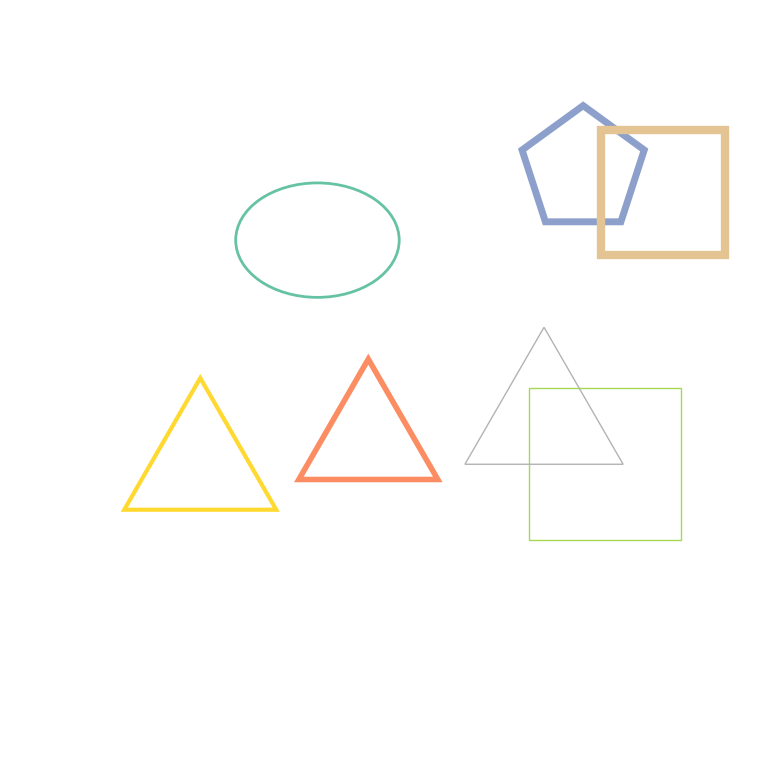[{"shape": "oval", "thickness": 1, "radius": 0.53, "center": [0.412, 0.688]}, {"shape": "triangle", "thickness": 2, "radius": 0.52, "center": [0.478, 0.429]}, {"shape": "pentagon", "thickness": 2.5, "radius": 0.42, "center": [0.757, 0.779]}, {"shape": "square", "thickness": 0.5, "radius": 0.49, "center": [0.786, 0.397]}, {"shape": "triangle", "thickness": 1.5, "radius": 0.57, "center": [0.26, 0.395]}, {"shape": "square", "thickness": 3, "radius": 0.4, "center": [0.861, 0.75]}, {"shape": "triangle", "thickness": 0.5, "radius": 0.59, "center": [0.707, 0.456]}]